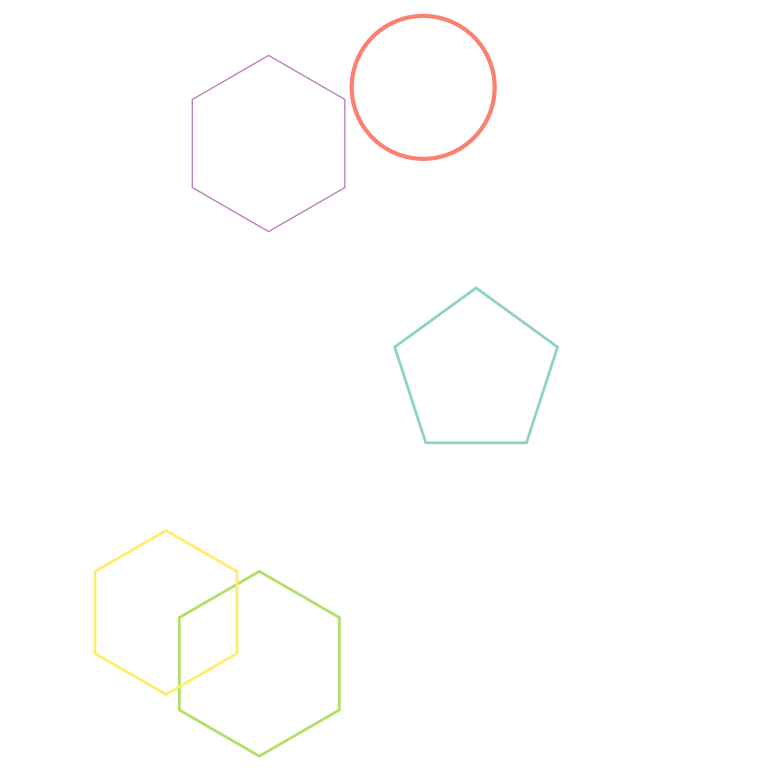[{"shape": "pentagon", "thickness": 1, "radius": 0.56, "center": [0.618, 0.515]}, {"shape": "circle", "thickness": 1.5, "radius": 0.46, "center": [0.55, 0.887]}, {"shape": "hexagon", "thickness": 1, "radius": 0.6, "center": [0.337, 0.138]}, {"shape": "hexagon", "thickness": 0.5, "radius": 0.57, "center": [0.349, 0.814]}, {"shape": "hexagon", "thickness": 1, "radius": 0.53, "center": [0.216, 0.205]}]